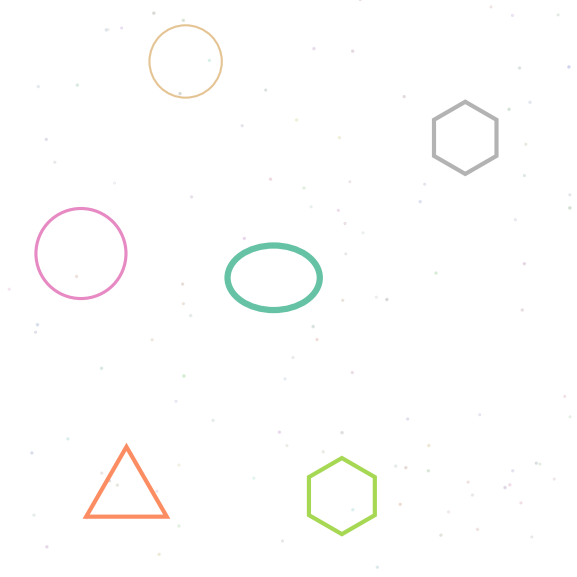[{"shape": "oval", "thickness": 3, "radius": 0.4, "center": [0.474, 0.518]}, {"shape": "triangle", "thickness": 2, "radius": 0.4, "center": [0.219, 0.145]}, {"shape": "circle", "thickness": 1.5, "radius": 0.39, "center": [0.14, 0.56]}, {"shape": "hexagon", "thickness": 2, "radius": 0.33, "center": [0.592, 0.14]}, {"shape": "circle", "thickness": 1, "radius": 0.31, "center": [0.321, 0.893]}, {"shape": "hexagon", "thickness": 2, "radius": 0.31, "center": [0.806, 0.76]}]